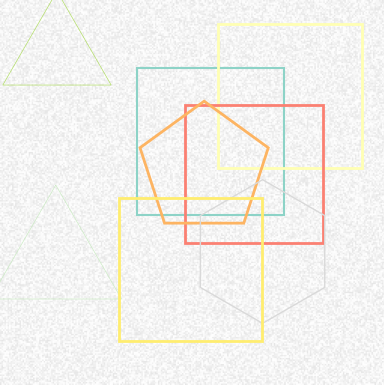[{"shape": "square", "thickness": 1.5, "radius": 0.96, "center": [0.546, 0.633]}, {"shape": "square", "thickness": 2, "radius": 0.94, "center": [0.753, 0.75]}, {"shape": "square", "thickness": 2, "radius": 0.9, "center": [0.66, 0.548]}, {"shape": "pentagon", "thickness": 2, "radius": 0.88, "center": [0.53, 0.562]}, {"shape": "triangle", "thickness": 0.5, "radius": 0.81, "center": [0.148, 0.86]}, {"shape": "hexagon", "thickness": 1, "radius": 0.93, "center": [0.682, 0.347]}, {"shape": "triangle", "thickness": 0.5, "radius": 0.99, "center": [0.145, 0.322]}, {"shape": "square", "thickness": 2, "radius": 0.93, "center": [0.495, 0.3]}]